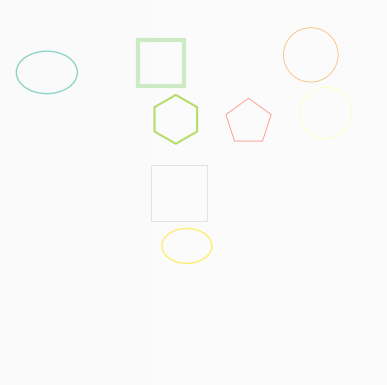[{"shape": "oval", "thickness": 1, "radius": 0.39, "center": [0.121, 0.812]}, {"shape": "circle", "thickness": 0.5, "radius": 0.33, "center": [0.841, 0.707]}, {"shape": "pentagon", "thickness": 0.5, "radius": 0.31, "center": [0.641, 0.683]}, {"shape": "circle", "thickness": 0.5, "radius": 0.35, "center": [0.802, 0.857]}, {"shape": "hexagon", "thickness": 1.5, "radius": 0.32, "center": [0.454, 0.69]}, {"shape": "square", "thickness": 0.5, "radius": 0.36, "center": [0.462, 0.498]}, {"shape": "square", "thickness": 3, "radius": 0.3, "center": [0.415, 0.836]}, {"shape": "oval", "thickness": 1, "radius": 0.32, "center": [0.482, 0.361]}]